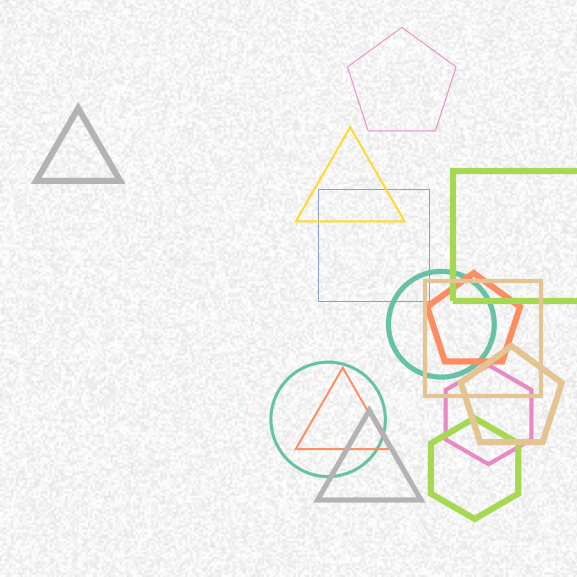[{"shape": "circle", "thickness": 1.5, "radius": 0.5, "center": [0.568, 0.273]}, {"shape": "circle", "thickness": 2.5, "radius": 0.46, "center": [0.764, 0.438]}, {"shape": "pentagon", "thickness": 3, "radius": 0.42, "center": [0.82, 0.442]}, {"shape": "triangle", "thickness": 1, "radius": 0.47, "center": [0.593, 0.268]}, {"shape": "square", "thickness": 0.5, "radius": 0.48, "center": [0.646, 0.575]}, {"shape": "pentagon", "thickness": 0.5, "radius": 0.5, "center": [0.696, 0.853]}, {"shape": "hexagon", "thickness": 2, "radius": 0.43, "center": [0.846, 0.281]}, {"shape": "hexagon", "thickness": 3, "radius": 0.44, "center": [0.822, 0.188]}, {"shape": "square", "thickness": 3, "radius": 0.56, "center": [0.897, 0.591]}, {"shape": "triangle", "thickness": 1, "radius": 0.54, "center": [0.606, 0.67]}, {"shape": "pentagon", "thickness": 3, "radius": 0.46, "center": [0.885, 0.308]}, {"shape": "square", "thickness": 2, "radius": 0.5, "center": [0.836, 0.413]}, {"shape": "triangle", "thickness": 2.5, "radius": 0.52, "center": [0.639, 0.185]}, {"shape": "triangle", "thickness": 3, "radius": 0.42, "center": [0.135, 0.728]}]